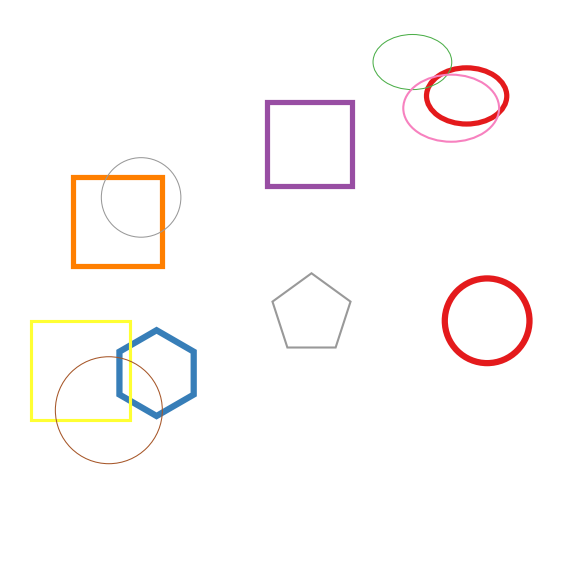[{"shape": "circle", "thickness": 3, "radius": 0.37, "center": [0.844, 0.444]}, {"shape": "oval", "thickness": 2.5, "radius": 0.35, "center": [0.808, 0.833]}, {"shape": "hexagon", "thickness": 3, "radius": 0.37, "center": [0.271, 0.353]}, {"shape": "oval", "thickness": 0.5, "radius": 0.34, "center": [0.714, 0.892]}, {"shape": "square", "thickness": 2.5, "radius": 0.37, "center": [0.536, 0.75]}, {"shape": "square", "thickness": 2.5, "radius": 0.38, "center": [0.204, 0.616]}, {"shape": "square", "thickness": 1.5, "radius": 0.43, "center": [0.139, 0.357]}, {"shape": "circle", "thickness": 0.5, "radius": 0.46, "center": [0.188, 0.289]}, {"shape": "oval", "thickness": 1, "radius": 0.41, "center": [0.781, 0.812]}, {"shape": "pentagon", "thickness": 1, "radius": 0.36, "center": [0.539, 0.455]}, {"shape": "circle", "thickness": 0.5, "radius": 0.34, "center": [0.244, 0.657]}]